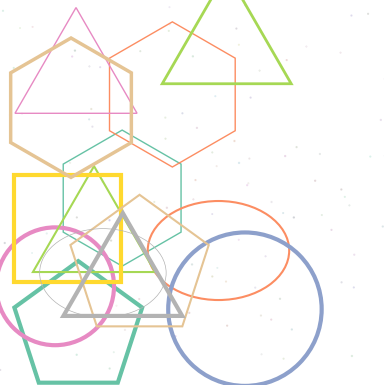[{"shape": "hexagon", "thickness": 1, "radius": 0.88, "center": [0.317, 0.485]}, {"shape": "pentagon", "thickness": 3, "radius": 0.87, "center": [0.203, 0.147]}, {"shape": "hexagon", "thickness": 1, "radius": 0.94, "center": [0.448, 0.755]}, {"shape": "oval", "thickness": 1.5, "radius": 0.92, "center": [0.567, 0.349]}, {"shape": "circle", "thickness": 3, "radius": 1.0, "center": [0.636, 0.197]}, {"shape": "circle", "thickness": 3, "radius": 0.77, "center": [0.143, 0.256]}, {"shape": "triangle", "thickness": 1, "radius": 0.92, "center": [0.197, 0.797]}, {"shape": "triangle", "thickness": 2, "radius": 0.97, "center": [0.589, 0.879]}, {"shape": "triangle", "thickness": 1.5, "radius": 0.92, "center": [0.244, 0.385]}, {"shape": "square", "thickness": 3, "radius": 0.69, "center": [0.174, 0.407]}, {"shape": "hexagon", "thickness": 2.5, "radius": 0.9, "center": [0.184, 0.72]}, {"shape": "pentagon", "thickness": 1.5, "radius": 0.94, "center": [0.363, 0.305]}, {"shape": "triangle", "thickness": 3, "radius": 0.89, "center": [0.319, 0.268]}, {"shape": "oval", "thickness": 0.5, "radius": 0.82, "center": [0.267, 0.291]}]